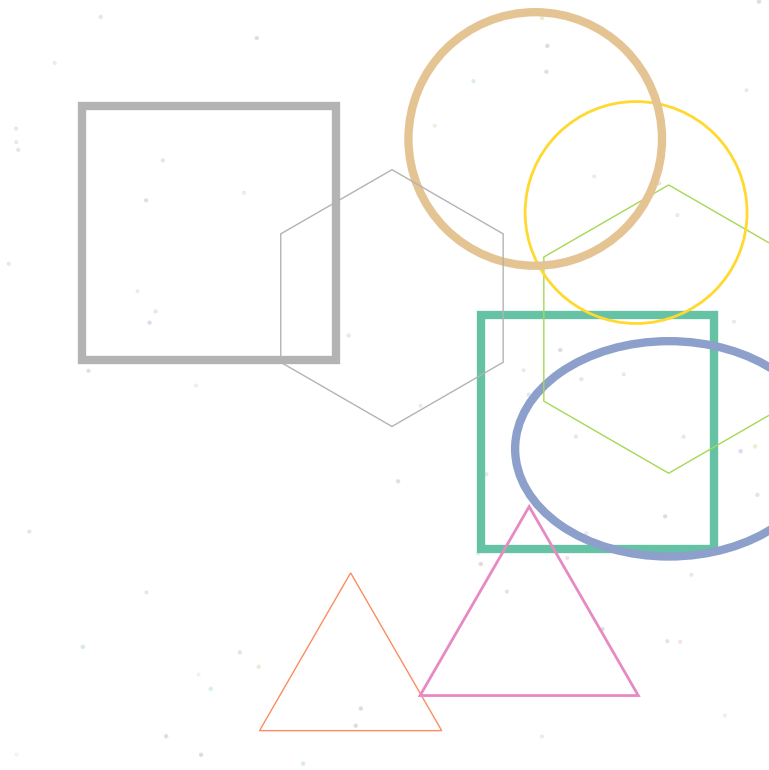[{"shape": "square", "thickness": 3, "radius": 0.76, "center": [0.776, 0.439]}, {"shape": "triangle", "thickness": 0.5, "radius": 0.68, "center": [0.455, 0.119]}, {"shape": "oval", "thickness": 3, "radius": 1.0, "center": [0.869, 0.417]}, {"shape": "triangle", "thickness": 1, "radius": 0.82, "center": [0.687, 0.179]}, {"shape": "hexagon", "thickness": 0.5, "radius": 0.94, "center": [0.868, 0.573]}, {"shape": "circle", "thickness": 1, "radius": 0.72, "center": [0.826, 0.724]}, {"shape": "circle", "thickness": 3, "radius": 0.82, "center": [0.695, 0.82]}, {"shape": "hexagon", "thickness": 0.5, "radius": 0.83, "center": [0.509, 0.613]}, {"shape": "square", "thickness": 3, "radius": 0.82, "center": [0.271, 0.697]}]